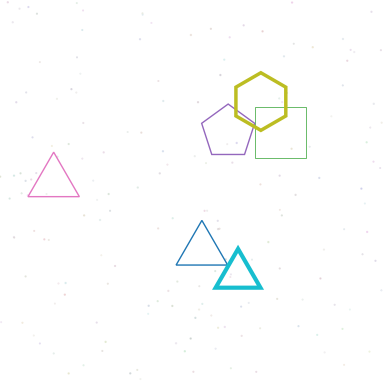[{"shape": "triangle", "thickness": 1, "radius": 0.39, "center": [0.524, 0.35]}, {"shape": "square", "thickness": 0.5, "radius": 0.33, "center": [0.728, 0.656]}, {"shape": "pentagon", "thickness": 1, "radius": 0.36, "center": [0.593, 0.657]}, {"shape": "triangle", "thickness": 1, "radius": 0.39, "center": [0.139, 0.528]}, {"shape": "hexagon", "thickness": 2.5, "radius": 0.37, "center": [0.678, 0.736]}, {"shape": "triangle", "thickness": 3, "radius": 0.34, "center": [0.618, 0.286]}]